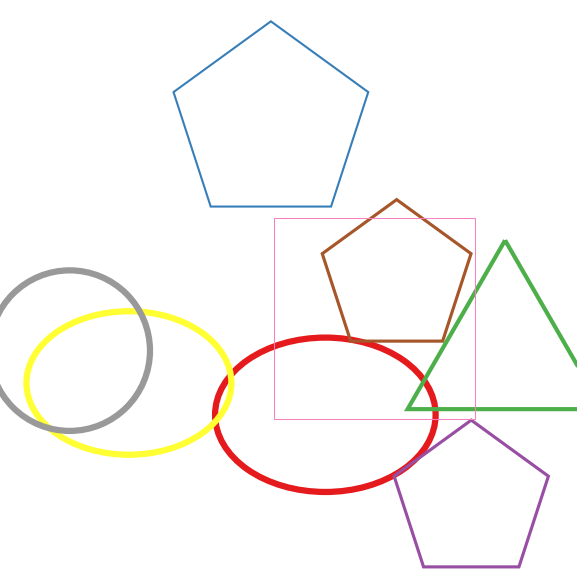[{"shape": "oval", "thickness": 3, "radius": 0.95, "center": [0.563, 0.281]}, {"shape": "pentagon", "thickness": 1, "radius": 0.89, "center": [0.469, 0.785]}, {"shape": "triangle", "thickness": 2, "radius": 0.97, "center": [0.875, 0.388]}, {"shape": "pentagon", "thickness": 1.5, "radius": 0.7, "center": [0.816, 0.131]}, {"shape": "oval", "thickness": 3, "radius": 0.89, "center": [0.223, 0.336]}, {"shape": "pentagon", "thickness": 1.5, "radius": 0.68, "center": [0.687, 0.518]}, {"shape": "square", "thickness": 0.5, "radius": 0.87, "center": [0.648, 0.447]}, {"shape": "circle", "thickness": 3, "radius": 0.7, "center": [0.121, 0.392]}]